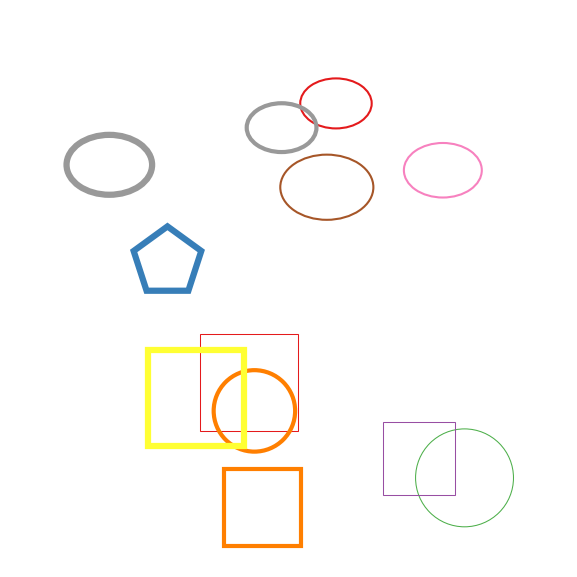[{"shape": "oval", "thickness": 1, "radius": 0.31, "center": [0.582, 0.82]}, {"shape": "square", "thickness": 0.5, "radius": 0.42, "center": [0.431, 0.337]}, {"shape": "pentagon", "thickness": 3, "radius": 0.31, "center": [0.29, 0.546]}, {"shape": "circle", "thickness": 0.5, "radius": 0.42, "center": [0.804, 0.172]}, {"shape": "square", "thickness": 0.5, "radius": 0.31, "center": [0.726, 0.205]}, {"shape": "square", "thickness": 2, "radius": 0.33, "center": [0.455, 0.121]}, {"shape": "circle", "thickness": 2, "radius": 0.35, "center": [0.441, 0.288]}, {"shape": "square", "thickness": 3, "radius": 0.42, "center": [0.34, 0.31]}, {"shape": "oval", "thickness": 1, "radius": 0.4, "center": [0.566, 0.675]}, {"shape": "oval", "thickness": 1, "radius": 0.34, "center": [0.767, 0.704]}, {"shape": "oval", "thickness": 2, "radius": 0.3, "center": [0.488, 0.778]}, {"shape": "oval", "thickness": 3, "radius": 0.37, "center": [0.189, 0.714]}]